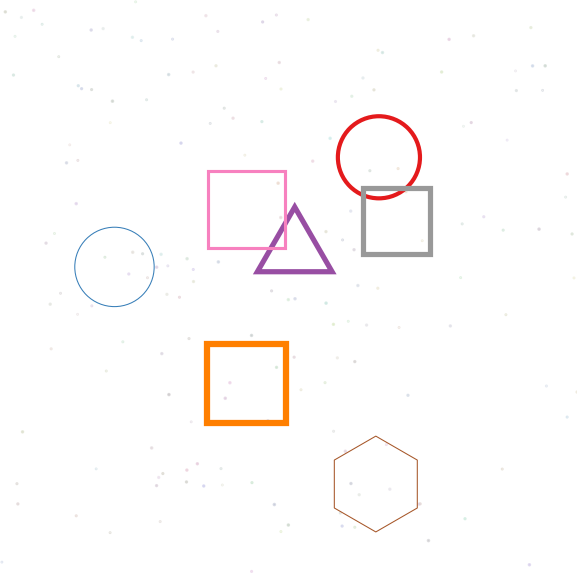[{"shape": "circle", "thickness": 2, "radius": 0.36, "center": [0.656, 0.727]}, {"shape": "circle", "thickness": 0.5, "radius": 0.34, "center": [0.198, 0.537]}, {"shape": "triangle", "thickness": 2.5, "radius": 0.37, "center": [0.51, 0.566]}, {"shape": "square", "thickness": 3, "radius": 0.34, "center": [0.427, 0.335]}, {"shape": "hexagon", "thickness": 0.5, "radius": 0.41, "center": [0.651, 0.161]}, {"shape": "square", "thickness": 1.5, "radius": 0.33, "center": [0.427, 0.636]}, {"shape": "square", "thickness": 2.5, "radius": 0.29, "center": [0.686, 0.616]}]